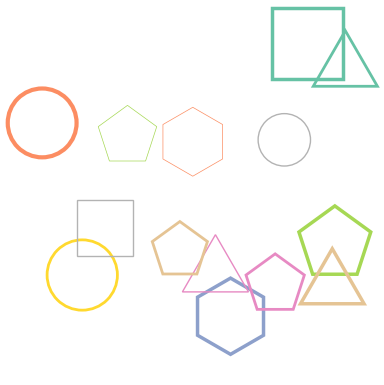[{"shape": "triangle", "thickness": 2, "radius": 0.48, "center": [0.897, 0.824]}, {"shape": "square", "thickness": 2.5, "radius": 0.46, "center": [0.798, 0.888]}, {"shape": "hexagon", "thickness": 0.5, "radius": 0.45, "center": [0.501, 0.632]}, {"shape": "circle", "thickness": 3, "radius": 0.45, "center": [0.109, 0.681]}, {"shape": "hexagon", "thickness": 2.5, "radius": 0.49, "center": [0.599, 0.179]}, {"shape": "pentagon", "thickness": 2, "radius": 0.4, "center": [0.715, 0.261]}, {"shape": "triangle", "thickness": 1, "radius": 0.5, "center": [0.56, 0.291]}, {"shape": "pentagon", "thickness": 0.5, "radius": 0.4, "center": [0.331, 0.646]}, {"shape": "pentagon", "thickness": 2.5, "radius": 0.49, "center": [0.87, 0.367]}, {"shape": "circle", "thickness": 2, "radius": 0.46, "center": [0.214, 0.286]}, {"shape": "triangle", "thickness": 2.5, "radius": 0.48, "center": [0.863, 0.259]}, {"shape": "pentagon", "thickness": 2, "radius": 0.38, "center": [0.467, 0.349]}, {"shape": "square", "thickness": 1, "radius": 0.37, "center": [0.273, 0.407]}, {"shape": "circle", "thickness": 1, "radius": 0.34, "center": [0.738, 0.637]}]